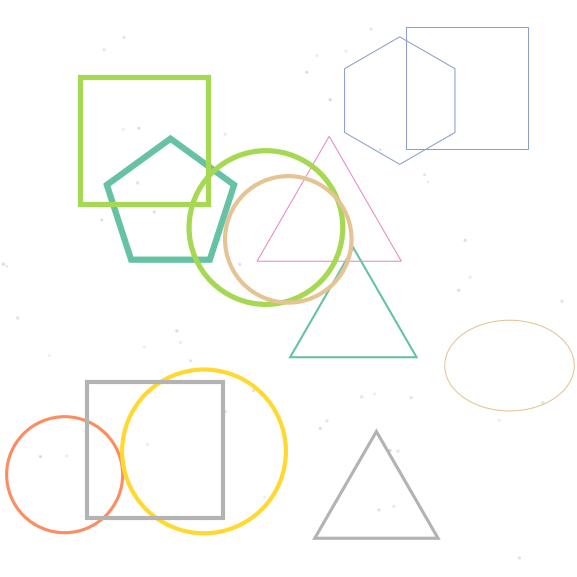[{"shape": "pentagon", "thickness": 3, "radius": 0.58, "center": [0.295, 0.643]}, {"shape": "triangle", "thickness": 1, "radius": 0.63, "center": [0.612, 0.444]}, {"shape": "circle", "thickness": 1.5, "radius": 0.5, "center": [0.112, 0.177]}, {"shape": "square", "thickness": 0.5, "radius": 0.53, "center": [0.809, 0.846]}, {"shape": "hexagon", "thickness": 0.5, "radius": 0.55, "center": [0.692, 0.825]}, {"shape": "triangle", "thickness": 0.5, "radius": 0.72, "center": [0.57, 0.619]}, {"shape": "square", "thickness": 2.5, "radius": 0.55, "center": [0.249, 0.756]}, {"shape": "circle", "thickness": 2.5, "radius": 0.67, "center": [0.46, 0.605]}, {"shape": "circle", "thickness": 2, "radius": 0.71, "center": [0.353, 0.217]}, {"shape": "circle", "thickness": 2, "radius": 0.55, "center": [0.499, 0.585]}, {"shape": "oval", "thickness": 0.5, "radius": 0.56, "center": [0.882, 0.366]}, {"shape": "square", "thickness": 2, "radius": 0.59, "center": [0.268, 0.22]}, {"shape": "triangle", "thickness": 1.5, "radius": 0.62, "center": [0.652, 0.129]}]